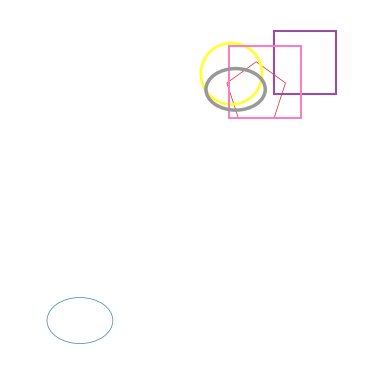[{"shape": "pentagon", "thickness": 0.5, "radius": 0.4, "center": [0.665, 0.76]}, {"shape": "oval", "thickness": 0.5, "radius": 0.43, "center": [0.208, 0.167]}, {"shape": "square", "thickness": 1.5, "radius": 0.4, "center": [0.791, 0.837]}, {"shape": "circle", "thickness": 2, "radius": 0.4, "center": [0.601, 0.808]}, {"shape": "square", "thickness": 1.5, "radius": 0.47, "center": [0.689, 0.788]}, {"shape": "oval", "thickness": 2.5, "radius": 0.39, "center": [0.612, 0.768]}]